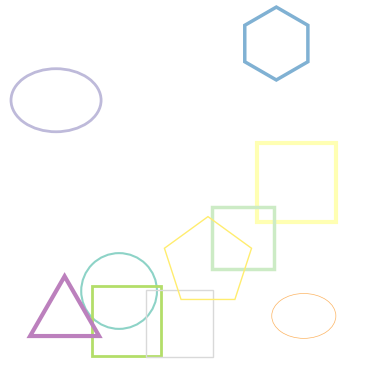[{"shape": "circle", "thickness": 1.5, "radius": 0.49, "center": [0.309, 0.244]}, {"shape": "square", "thickness": 3, "radius": 0.51, "center": [0.77, 0.526]}, {"shape": "oval", "thickness": 2, "radius": 0.58, "center": [0.146, 0.74]}, {"shape": "hexagon", "thickness": 2.5, "radius": 0.47, "center": [0.718, 0.887]}, {"shape": "oval", "thickness": 0.5, "radius": 0.42, "center": [0.789, 0.179]}, {"shape": "square", "thickness": 2, "radius": 0.45, "center": [0.329, 0.166]}, {"shape": "square", "thickness": 1, "radius": 0.44, "center": [0.467, 0.16]}, {"shape": "triangle", "thickness": 3, "radius": 0.52, "center": [0.168, 0.179]}, {"shape": "square", "thickness": 2.5, "radius": 0.4, "center": [0.631, 0.382]}, {"shape": "pentagon", "thickness": 1, "radius": 0.59, "center": [0.54, 0.318]}]